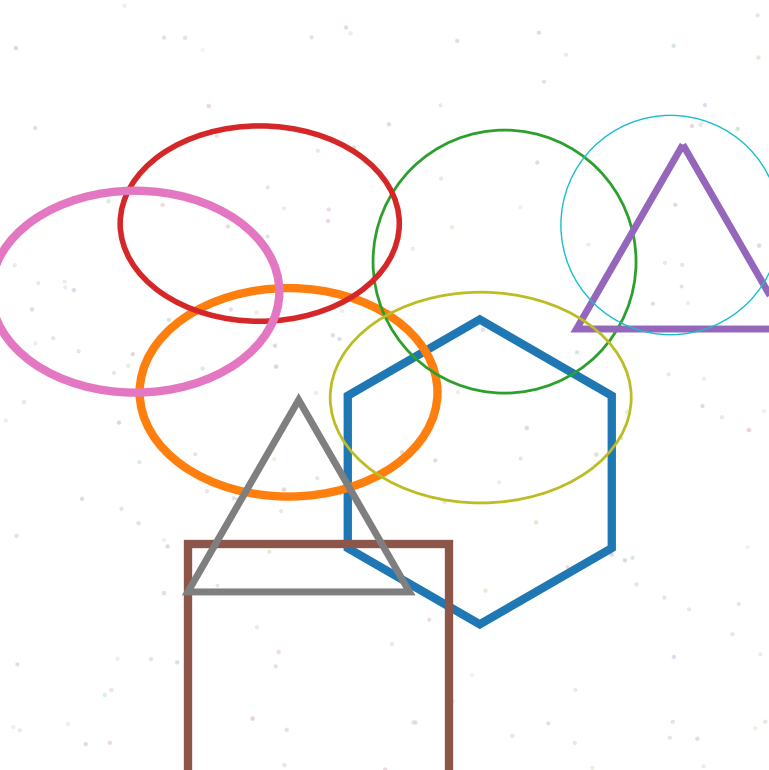[{"shape": "hexagon", "thickness": 3, "radius": 0.99, "center": [0.623, 0.387]}, {"shape": "oval", "thickness": 3, "radius": 0.97, "center": [0.375, 0.49]}, {"shape": "circle", "thickness": 1, "radius": 0.85, "center": [0.655, 0.66]}, {"shape": "oval", "thickness": 2, "radius": 0.91, "center": [0.337, 0.71]}, {"shape": "triangle", "thickness": 2.5, "radius": 0.8, "center": [0.887, 0.653]}, {"shape": "square", "thickness": 3, "radius": 0.85, "center": [0.414, 0.125]}, {"shape": "oval", "thickness": 3, "radius": 0.94, "center": [0.176, 0.621]}, {"shape": "triangle", "thickness": 2.5, "radius": 0.83, "center": [0.388, 0.314]}, {"shape": "oval", "thickness": 1, "radius": 0.98, "center": [0.624, 0.484]}, {"shape": "circle", "thickness": 0.5, "radius": 0.71, "center": [0.871, 0.708]}]